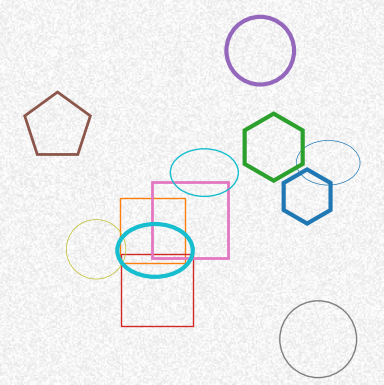[{"shape": "hexagon", "thickness": 3, "radius": 0.35, "center": [0.798, 0.49]}, {"shape": "oval", "thickness": 0.5, "radius": 0.41, "center": [0.852, 0.577]}, {"shape": "square", "thickness": 1, "radius": 0.42, "center": [0.397, 0.401]}, {"shape": "hexagon", "thickness": 3, "radius": 0.44, "center": [0.711, 0.618]}, {"shape": "square", "thickness": 1, "radius": 0.46, "center": [0.407, 0.247]}, {"shape": "circle", "thickness": 3, "radius": 0.44, "center": [0.676, 0.868]}, {"shape": "pentagon", "thickness": 2, "radius": 0.45, "center": [0.149, 0.671]}, {"shape": "square", "thickness": 2, "radius": 0.49, "center": [0.493, 0.428]}, {"shape": "circle", "thickness": 1, "radius": 0.5, "center": [0.826, 0.119]}, {"shape": "circle", "thickness": 0.5, "radius": 0.39, "center": [0.25, 0.352]}, {"shape": "oval", "thickness": 3, "radius": 0.49, "center": [0.403, 0.35]}, {"shape": "oval", "thickness": 1, "radius": 0.44, "center": [0.531, 0.552]}]